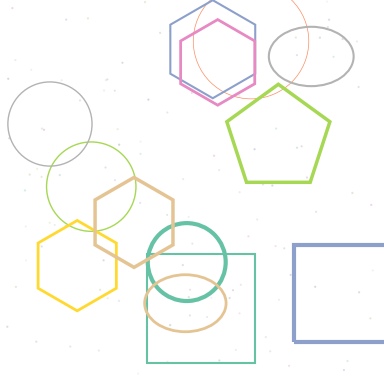[{"shape": "square", "thickness": 1.5, "radius": 0.71, "center": [0.522, 0.199]}, {"shape": "circle", "thickness": 3, "radius": 0.51, "center": [0.485, 0.319]}, {"shape": "circle", "thickness": 0.5, "radius": 0.75, "center": [0.652, 0.893]}, {"shape": "hexagon", "thickness": 1.5, "radius": 0.64, "center": [0.553, 0.872]}, {"shape": "square", "thickness": 3, "radius": 0.63, "center": [0.889, 0.237]}, {"shape": "hexagon", "thickness": 2, "radius": 0.56, "center": [0.565, 0.838]}, {"shape": "pentagon", "thickness": 2.5, "radius": 0.7, "center": [0.723, 0.64]}, {"shape": "circle", "thickness": 1, "radius": 0.58, "center": [0.237, 0.515]}, {"shape": "hexagon", "thickness": 2, "radius": 0.59, "center": [0.201, 0.31]}, {"shape": "oval", "thickness": 2, "radius": 0.53, "center": [0.481, 0.212]}, {"shape": "hexagon", "thickness": 2.5, "radius": 0.58, "center": [0.348, 0.422]}, {"shape": "circle", "thickness": 1, "radius": 0.55, "center": [0.13, 0.678]}, {"shape": "oval", "thickness": 1.5, "radius": 0.55, "center": [0.808, 0.853]}]